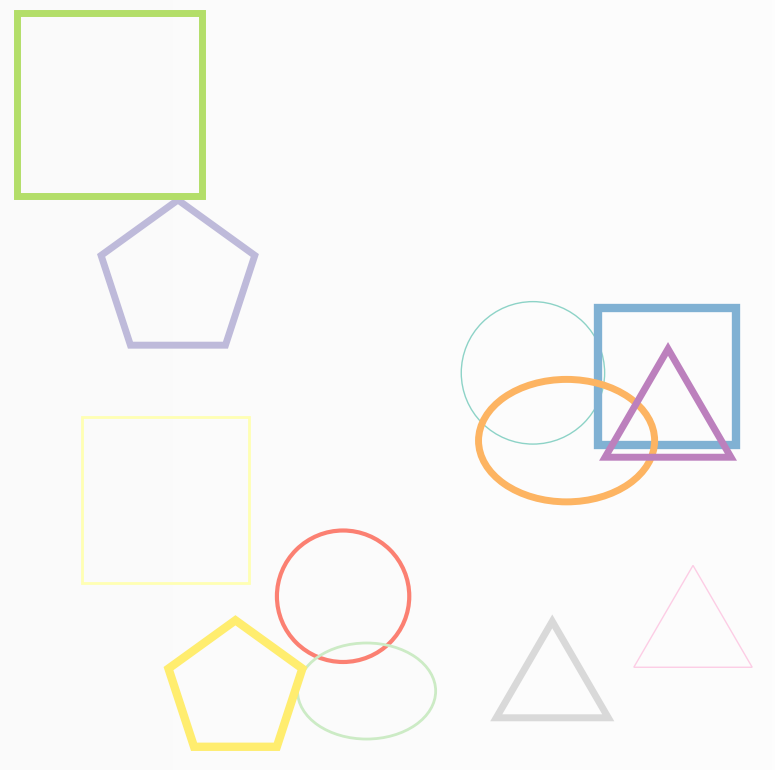[{"shape": "circle", "thickness": 0.5, "radius": 0.46, "center": [0.688, 0.516]}, {"shape": "square", "thickness": 1, "radius": 0.54, "center": [0.214, 0.351]}, {"shape": "pentagon", "thickness": 2.5, "radius": 0.52, "center": [0.23, 0.636]}, {"shape": "circle", "thickness": 1.5, "radius": 0.43, "center": [0.443, 0.226]}, {"shape": "square", "thickness": 3, "radius": 0.45, "center": [0.861, 0.511]}, {"shape": "oval", "thickness": 2.5, "radius": 0.57, "center": [0.731, 0.428]}, {"shape": "square", "thickness": 2.5, "radius": 0.6, "center": [0.142, 0.864]}, {"shape": "triangle", "thickness": 0.5, "radius": 0.44, "center": [0.894, 0.178]}, {"shape": "triangle", "thickness": 2.5, "radius": 0.42, "center": [0.713, 0.11]}, {"shape": "triangle", "thickness": 2.5, "radius": 0.47, "center": [0.862, 0.453]}, {"shape": "oval", "thickness": 1, "radius": 0.45, "center": [0.473, 0.103]}, {"shape": "pentagon", "thickness": 3, "radius": 0.45, "center": [0.304, 0.104]}]